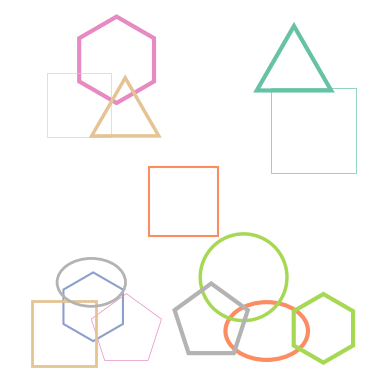[{"shape": "triangle", "thickness": 3, "radius": 0.56, "center": [0.764, 0.821]}, {"shape": "square", "thickness": 0.5, "radius": 0.55, "center": [0.814, 0.661]}, {"shape": "square", "thickness": 1.5, "radius": 0.45, "center": [0.476, 0.478]}, {"shape": "oval", "thickness": 3, "radius": 0.54, "center": [0.693, 0.14]}, {"shape": "hexagon", "thickness": 1.5, "radius": 0.45, "center": [0.242, 0.203]}, {"shape": "hexagon", "thickness": 3, "radius": 0.56, "center": [0.303, 0.845]}, {"shape": "pentagon", "thickness": 0.5, "radius": 0.48, "center": [0.328, 0.141]}, {"shape": "circle", "thickness": 2.5, "radius": 0.56, "center": [0.633, 0.28]}, {"shape": "hexagon", "thickness": 3, "radius": 0.45, "center": [0.84, 0.147]}, {"shape": "square", "thickness": 0.5, "radius": 0.42, "center": [0.205, 0.728]}, {"shape": "square", "thickness": 2, "radius": 0.42, "center": [0.167, 0.134]}, {"shape": "triangle", "thickness": 2.5, "radius": 0.5, "center": [0.325, 0.697]}, {"shape": "pentagon", "thickness": 3, "radius": 0.5, "center": [0.549, 0.164]}, {"shape": "oval", "thickness": 2, "radius": 0.44, "center": [0.237, 0.267]}]